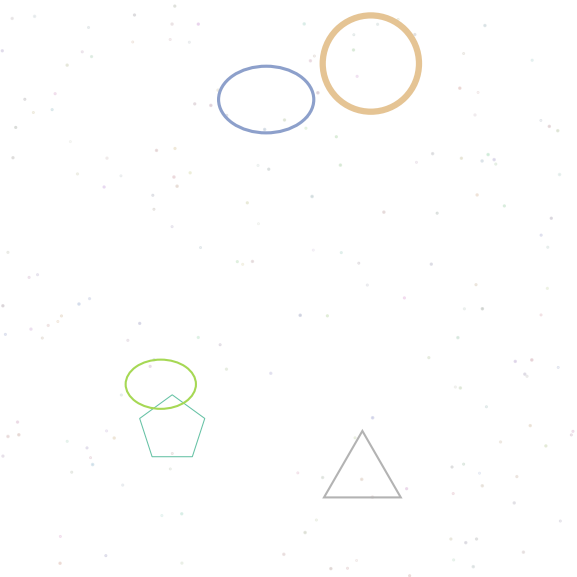[{"shape": "pentagon", "thickness": 0.5, "radius": 0.3, "center": [0.298, 0.256]}, {"shape": "oval", "thickness": 1.5, "radius": 0.41, "center": [0.461, 0.827]}, {"shape": "oval", "thickness": 1, "radius": 0.3, "center": [0.278, 0.334]}, {"shape": "circle", "thickness": 3, "radius": 0.42, "center": [0.642, 0.889]}, {"shape": "triangle", "thickness": 1, "radius": 0.38, "center": [0.628, 0.176]}]